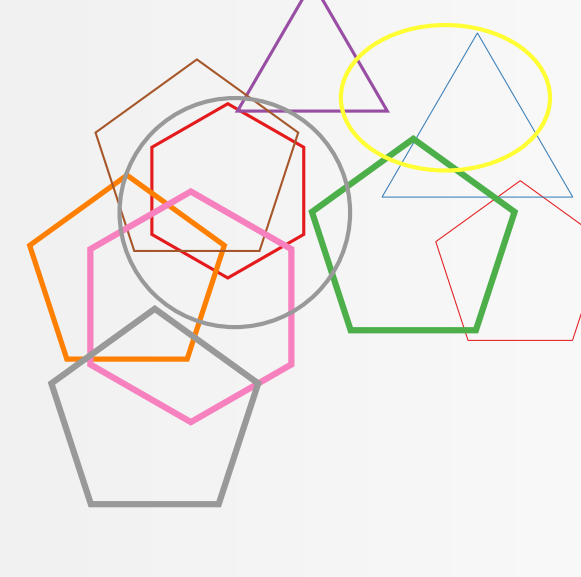[{"shape": "pentagon", "thickness": 0.5, "radius": 0.76, "center": [0.895, 0.533]}, {"shape": "hexagon", "thickness": 1.5, "radius": 0.75, "center": [0.392, 0.669]}, {"shape": "triangle", "thickness": 0.5, "radius": 0.95, "center": [0.821, 0.753]}, {"shape": "pentagon", "thickness": 3, "radius": 0.92, "center": [0.711, 0.576]}, {"shape": "triangle", "thickness": 1.5, "radius": 0.74, "center": [0.537, 0.881]}, {"shape": "pentagon", "thickness": 2.5, "radius": 0.88, "center": [0.218, 0.52]}, {"shape": "oval", "thickness": 2, "radius": 0.9, "center": [0.766, 0.83]}, {"shape": "pentagon", "thickness": 1, "radius": 0.92, "center": [0.339, 0.713]}, {"shape": "hexagon", "thickness": 3, "radius": 1.0, "center": [0.328, 0.468]}, {"shape": "pentagon", "thickness": 3, "radius": 0.94, "center": [0.266, 0.277]}, {"shape": "circle", "thickness": 2, "radius": 0.99, "center": [0.404, 0.631]}]